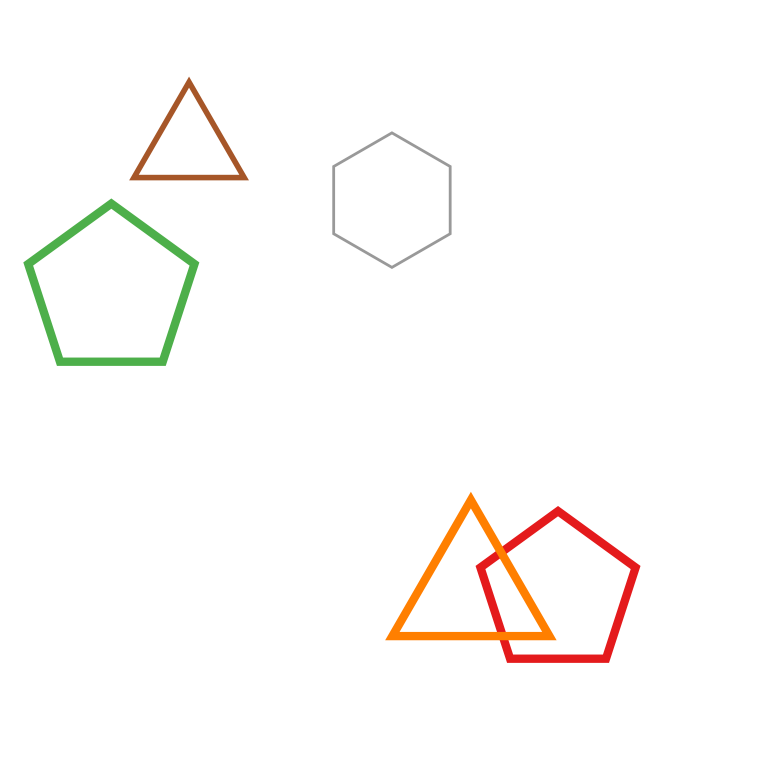[{"shape": "pentagon", "thickness": 3, "radius": 0.53, "center": [0.725, 0.23]}, {"shape": "pentagon", "thickness": 3, "radius": 0.57, "center": [0.145, 0.622]}, {"shape": "triangle", "thickness": 3, "radius": 0.59, "center": [0.612, 0.233]}, {"shape": "triangle", "thickness": 2, "radius": 0.41, "center": [0.246, 0.811]}, {"shape": "hexagon", "thickness": 1, "radius": 0.44, "center": [0.509, 0.74]}]